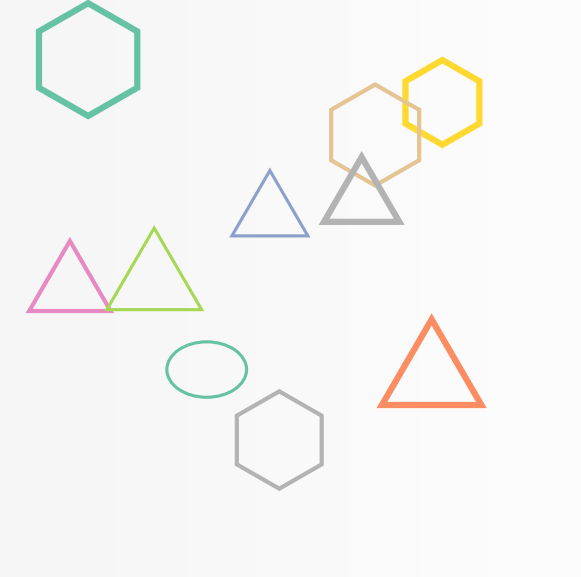[{"shape": "oval", "thickness": 1.5, "radius": 0.34, "center": [0.356, 0.359]}, {"shape": "hexagon", "thickness": 3, "radius": 0.49, "center": [0.152, 0.896]}, {"shape": "triangle", "thickness": 3, "radius": 0.49, "center": [0.743, 0.347]}, {"shape": "triangle", "thickness": 1.5, "radius": 0.38, "center": [0.464, 0.628]}, {"shape": "triangle", "thickness": 2, "radius": 0.4, "center": [0.12, 0.501]}, {"shape": "triangle", "thickness": 1.5, "radius": 0.47, "center": [0.265, 0.51]}, {"shape": "hexagon", "thickness": 3, "radius": 0.37, "center": [0.761, 0.822]}, {"shape": "hexagon", "thickness": 2, "radius": 0.44, "center": [0.645, 0.765]}, {"shape": "triangle", "thickness": 3, "radius": 0.37, "center": [0.622, 0.652]}, {"shape": "hexagon", "thickness": 2, "radius": 0.42, "center": [0.48, 0.237]}]